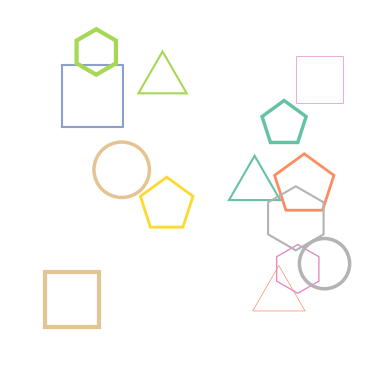[{"shape": "pentagon", "thickness": 2.5, "radius": 0.3, "center": [0.738, 0.679]}, {"shape": "triangle", "thickness": 1.5, "radius": 0.38, "center": [0.661, 0.519]}, {"shape": "triangle", "thickness": 0.5, "radius": 0.39, "center": [0.724, 0.232]}, {"shape": "pentagon", "thickness": 2, "radius": 0.41, "center": [0.79, 0.52]}, {"shape": "square", "thickness": 1.5, "radius": 0.4, "center": [0.24, 0.751]}, {"shape": "square", "thickness": 0.5, "radius": 0.31, "center": [0.83, 0.794]}, {"shape": "hexagon", "thickness": 1, "radius": 0.32, "center": [0.773, 0.302]}, {"shape": "triangle", "thickness": 1.5, "radius": 0.36, "center": [0.422, 0.794]}, {"shape": "hexagon", "thickness": 3, "radius": 0.3, "center": [0.25, 0.865]}, {"shape": "pentagon", "thickness": 2, "radius": 0.36, "center": [0.433, 0.468]}, {"shape": "circle", "thickness": 2.5, "radius": 0.36, "center": [0.316, 0.559]}, {"shape": "square", "thickness": 3, "radius": 0.35, "center": [0.188, 0.222]}, {"shape": "circle", "thickness": 2.5, "radius": 0.33, "center": [0.843, 0.315]}, {"shape": "hexagon", "thickness": 1.5, "radius": 0.42, "center": [0.768, 0.433]}]